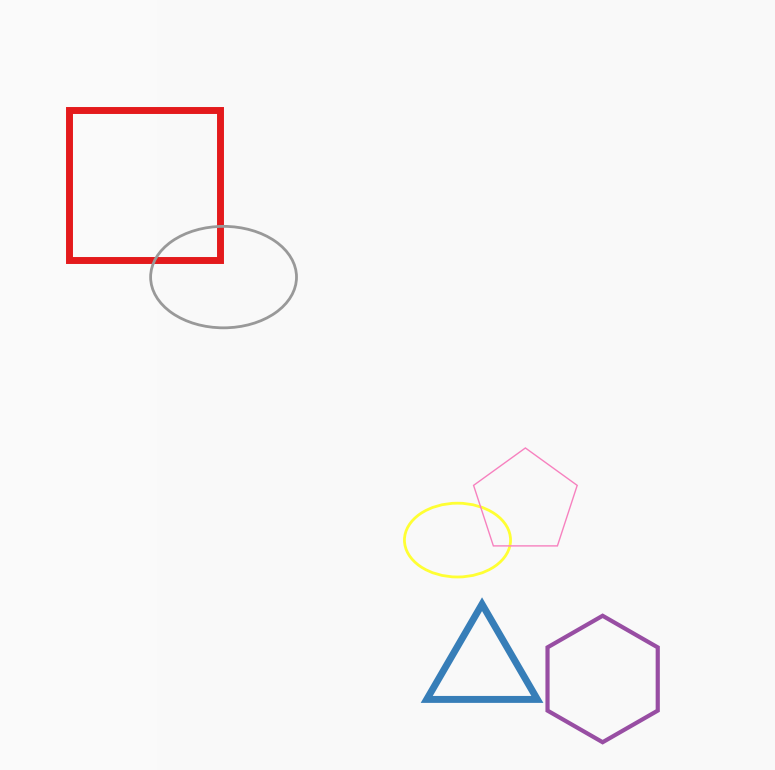[{"shape": "square", "thickness": 2.5, "radius": 0.49, "center": [0.186, 0.76]}, {"shape": "triangle", "thickness": 2.5, "radius": 0.41, "center": [0.622, 0.133]}, {"shape": "hexagon", "thickness": 1.5, "radius": 0.41, "center": [0.778, 0.118]}, {"shape": "oval", "thickness": 1, "radius": 0.34, "center": [0.59, 0.299]}, {"shape": "pentagon", "thickness": 0.5, "radius": 0.35, "center": [0.678, 0.348]}, {"shape": "oval", "thickness": 1, "radius": 0.47, "center": [0.288, 0.64]}]